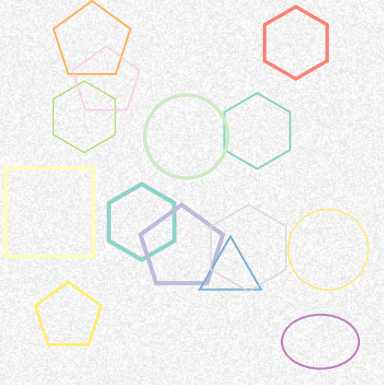[{"shape": "hexagon", "thickness": 1.5, "radius": 0.49, "center": [0.668, 0.66]}, {"shape": "hexagon", "thickness": 3, "radius": 0.49, "center": [0.368, 0.424]}, {"shape": "square", "thickness": 2.5, "radius": 0.57, "center": [0.128, 0.45]}, {"shape": "pentagon", "thickness": 3, "radius": 0.56, "center": [0.472, 0.355]}, {"shape": "hexagon", "thickness": 2.5, "radius": 0.47, "center": [0.769, 0.889]}, {"shape": "triangle", "thickness": 1.5, "radius": 0.46, "center": [0.599, 0.294]}, {"shape": "pentagon", "thickness": 1.5, "radius": 0.52, "center": [0.239, 0.893]}, {"shape": "hexagon", "thickness": 1, "radius": 0.46, "center": [0.219, 0.697]}, {"shape": "pentagon", "thickness": 1, "radius": 0.46, "center": [0.276, 0.789]}, {"shape": "hexagon", "thickness": 1, "radius": 0.56, "center": [0.645, 0.356]}, {"shape": "oval", "thickness": 1.5, "radius": 0.5, "center": [0.832, 0.113]}, {"shape": "circle", "thickness": 2.5, "radius": 0.54, "center": [0.484, 0.645]}, {"shape": "pentagon", "thickness": 2, "radius": 0.45, "center": [0.177, 0.178]}, {"shape": "circle", "thickness": 1, "radius": 0.52, "center": [0.852, 0.352]}]